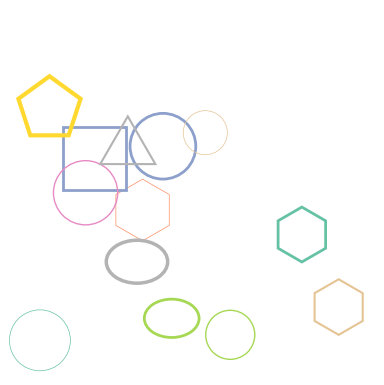[{"shape": "circle", "thickness": 0.5, "radius": 0.4, "center": [0.104, 0.116]}, {"shape": "hexagon", "thickness": 2, "radius": 0.36, "center": [0.784, 0.391]}, {"shape": "hexagon", "thickness": 0.5, "radius": 0.4, "center": [0.37, 0.455]}, {"shape": "square", "thickness": 2, "radius": 0.41, "center": [0.245, 0.588]}, {"shape": "circle", "thickness": 2, "radius": 0.43, "center": [0.423, 0.62]}, {"shape": "circle", "thickness": 1, "radius": 0.42, "center": [0.222, 0.499]}, {"shape": "oval", "thickness": 2, "radius": 0.36, "center": [0.446, 0.173]}, {"shape": "circle", "thickness": 1, "radius": 0.32, "center": [0.598, 0.13]}, {"shape": "pentagon", "thickness": 3, "radius": 0.42, "center": [0.129, 0.717]}, {"shape": "hexagon", "thickness": 1.5, "radius": 0.36, "center": [0.88, 0.202]}, {"shape": "circle", "thickness": 0.5, "radius": 0.29, "center": [0.533, 0.655]}, {"shape": "triangle", "thickness": 1.5, "radius": 0.41, "center": [0.332, 0.615]}, {"shape": "oval", "thickness": 2.5, "radius": 0.4, "center": [0.356, 0.32]}]